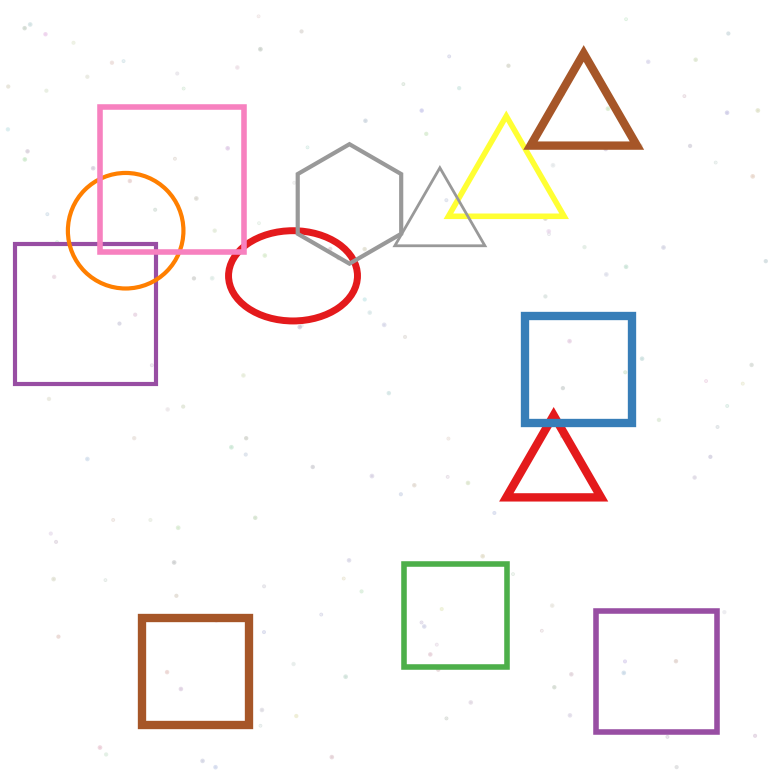[{"shape": "oval", "thickness": 2.5, "radius": 0.42, "center": [0.381, 0.642]}, {"shape": "triangle", "thickness": 3, "radius": 0.36, "center": [0.719, 0.39]}, {"shape": "square", "thickness": 3, "radius": 0.35, "center": [0.751, 0.52]}, {"shape": "square", "thickness": 2, "radius": 0.33, "center": [0.592, 0.201]}, {"shape": "square", "thickness": 2, "radius": 0.39, "center": [0.852, 0.128]}, {"shape": "square", "thickness": 1.5, "radius": 0.46, "center": [0.111, 0.592]}, {"shape": "circle", "thickness": 1.5, "radius": 0.38, "center": [0.163, 0.7]}, {"shape": "triangle", "thickness": 2, "radius": 0.43, "center": [0.657, 0.763]}, {"shape": "triangle", "thickness": 3, "radius": 0.4, "center": [0.758, 0.851]}, {"shape": "square", "thickness": 3, "radius": 0.35, "center": [0.254, 0.128]}, {"shape": "square", "thickness": 2, "radius": 0.47, "center": [0.223, 0.767]}, {"shape": "hexagon", "thickness": 1.5, "radius": 0.39, "center": [0.454, 0.735]}, {"shape": "triangle", "thickness": 1, "radius": 0.34, "center": [0.571, 0.715]}]